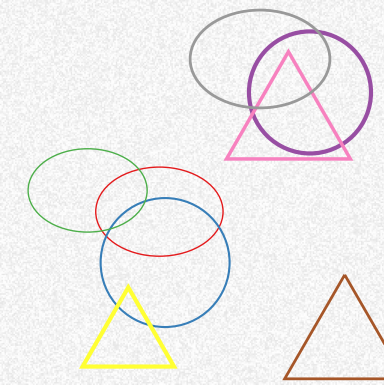[{"shape": "oval", "thickness": 1, "radius": 0.83, "center": [0.414, 0.45]}, {"shape": "circle", "thickness": 1.5, "radius": 0.84, "center": [0.429, 0.318]}, {"shape": "oval", "thickness": 1, "radius": 0.77, "center": [0.228, 0.505]}, {"shape": "circle", "thickness": 3, "radius": 0.79, "center": [0.805, 0.76]}, {"shape": "triangle", "thickness": 3, "radius": 0.69, "center": [0.333, 0.116]}, {"shape": "triangle", "thickness": 2, "radius": 0.9, "center": [0.895, 0.106]}, {"shape": "triangle", "thickness": 2.5, "radius": 0.93, "center": [0.749, 0.68]}, {"shape": "oval", "thickness": 2, "radius": 0.91, "center": [0.675, 0.847]}]